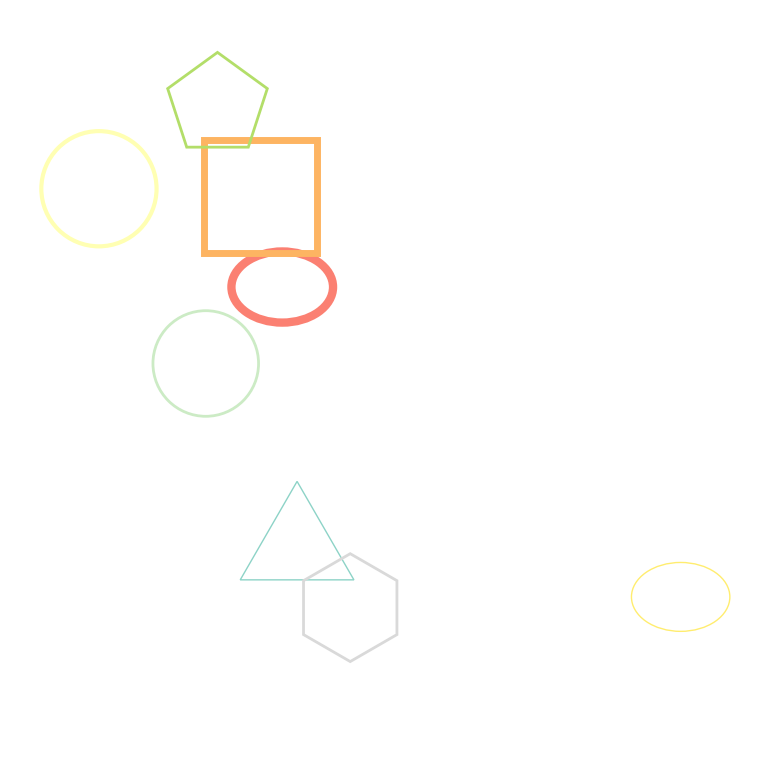[{"shape": "triangle", "thickness": 0.5, "radius": 0.43, "center": [0.386, 0.29]}, {"shape": "circle", "thickness": 1.5, "radius": 0.37, "center": [0.128, 0.755]}, {"shape": "oval", "thickness": 3, "radius": 0.33, "center": [0.367, 0.627]}, {"shape": "square", "thickness": 2.5, "radius": 0.37, "center": [0.338, 0.745]}, {"shape": "pentagon", "thickness": 1, "radius": 0.34, "center": [0.282, 0.864]}, {"shape": "hexagon", "thickness": 1, "radius": 0.35, "center": [0.455, 0.211]}, {"shape": "circle", "thickness": 1, "radius": 0.34, "center": [0.267, 0.528]}, {"shape": "oval", "thickness": 0.5, "radius": 0.32, "center": [0.884, 0.225]}]